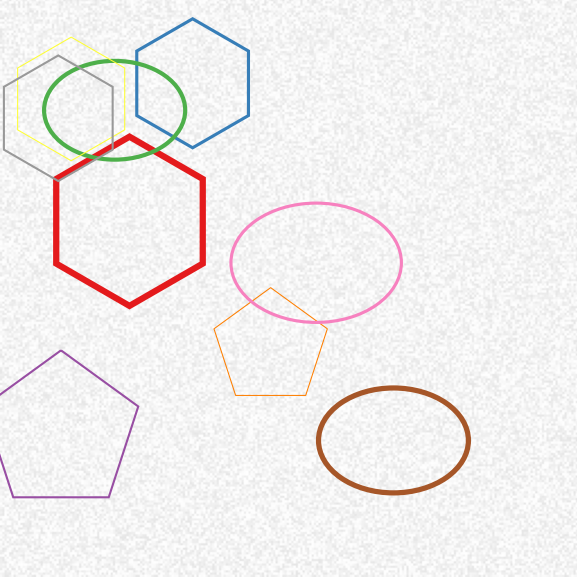[{"shape": "hexagon", "thickness": 3, "radius": 0.73, "center": [0.224, 0.616]}, {"shape": "hexagon", "thickness": 1.5, "radius": 0.56, "center": [0.334, 0.855]}, {"shape": "oval", "thickness": 2, "radius": 0.61, "center": [0.199, 0.808]}, {"shape": "pentagon", "thickness": 1, "radius": 0.7, "center": [0.106, 0.252]}, {"shape": "pentagon", "thickness": 0.5, "radius": 0.52, "center": [0.469, 0.398]}, {"shape": "hexagon", "thickness": 0.5, "radius": 0.54, "center": [0.123, 0.828]}, {"shape": "oval", "thickness": 2.5, "radius": 0.65, "center": [0.681, 0.236]}, {"shape": "oval", "thickness": 1.5, "radius": 0.74, "center": [0.547, 0.544]}, {"shape": "hexagon", "thickness": 1, "radius": 0.54, "center": [0.101, 0.794]}]